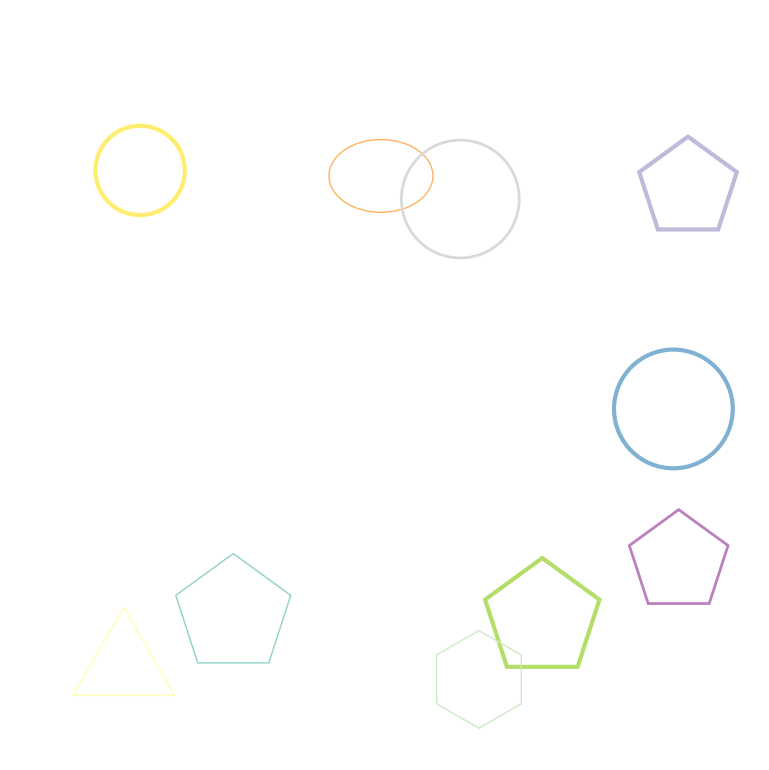[{"shape": "pentagon", "thickness": 0.5, "radius": 0.39, "center": [0.303, 0.203]}, {"shape": "triangle", "thickness": 0.5, "radius": 0.38, "center": [0.161, 0.135]}, {"shape": "pentagon", "thickness": 1.5, "radius": 0.33, "center": [0.894, 0.756]}, {"shape": "circle", "thickness": 1.5, "radius": 0.39, "center": [0.875, 0.469]}, {"shape": "oval", "thickness": 0.5, "radius": 0.34, "center": [0.495, 0.772]}, {"shape": "pentagon", "thickness": 1.5, "radius": 0.39, "center": [0.704, 0.197]}, {"shape": "circle", "thickness": 1, "radius": 0.38, "center": [0.598, 0.742]}, {"shape": "pentagon", "thickness": 1, "radius": 0.34, "center": [0.881, 0.271]}, {"shape": "hexagon", "thickness": 0.5, "radius": 0.32, "center": [0.622, 0.118]}, {"shape": "circle", "thickness": 1.5, "radius": 0.29, "center": [0.182, 0.779]}]